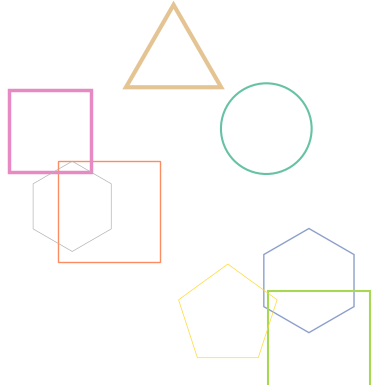[{"shape": "circle", "thickness": 1.5, "radius": 0.59, "center": [0.692, 0.666]}, {"shape": "square", "thickness": 1, "radius": 0.66, "center": [0.283, 0.451]}, {"shape": "hexagon", "thickness": 1, "radius": 0.68, "center": [0.802, 0.271]}, {"shape": "square", "thickness": 2.5, "radius": 0.53, "center": [0.129, 0.66]}, {"shape": "square", "thickness": 1.5, "radius": 0.66, "center": [0.829, 0.112]}, {"shape": "pentagon", "thickness": 0.5, "radius": 0.67, "center": [0.592, 0.18]}, {"shape": "triangle", "thickness": 3, "radius": 0.71, "center": [0.451, 0.845]}, {"shape": "hexagon", "thickness": 0.5, "radius": 0.59, "center": [0.188, 0.464]}]